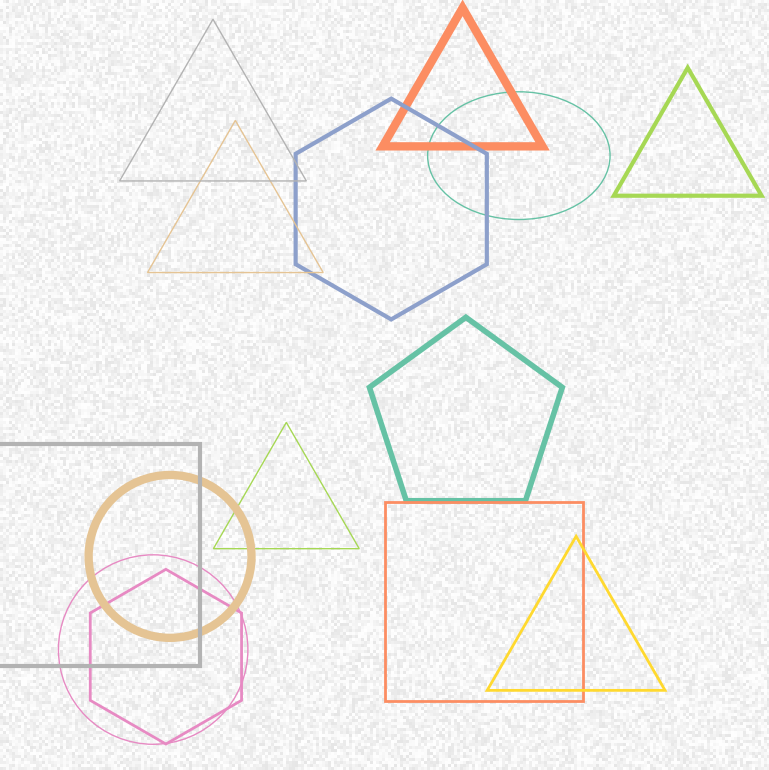[{"shape": "oval", "thickness": 0.5, "radius": 0.59, "center": [0.674, 0.798]}, {"shape": "pentagon", "thickness": 2, "radius": 0.66, "center": [0.605, 0.456]}, {"shape": "square", "thickness": 1, "radius": 0.64, "center": [0.629, 0.219]}, {"shape": "triangle", "thickness": 3, "radius": 0.6, "center": [0.601, 0.87]}, {"shape": "hexagon", "thickness": 1.5, "radius": 0.72, "center": [0.508, 0.729]}, {"shape": "circle", "thickness": 0.5, "radius": 0.62, "center": [0.199, 0.156]}, {"shape": "hexagon", "thickness": 1, "radius": 0.57, "center": [0.215, 0.147]}, {"shape": "triangle", "thickness": 0.5, "radius": 0.55, "center": [0.372, 0.342]}, {"shape": "triangle", "thickness": 1.5, "radius": 0.55, "center": [0.893, 0.801]}, {"shape": "triangle", "thickness": 1, "radius": 0.67, "center": [0.748, 0.17]}, {"shape": "circle", "thickness": 3, "radius": 0.53, "center": [0.221, 0.277]}, {"shape": "triangle", "thickness": 0.5, "radius": 0.66, "center": [0.306, 0.712]}, {"shape": "triangle", "thickness": 0.5, "radius": 0.7, "center": [0.277, 0.835]}, {"shape": "square", "thickness": 1.5, "radius": 0.72, "center": [0.115, 0.279]}]